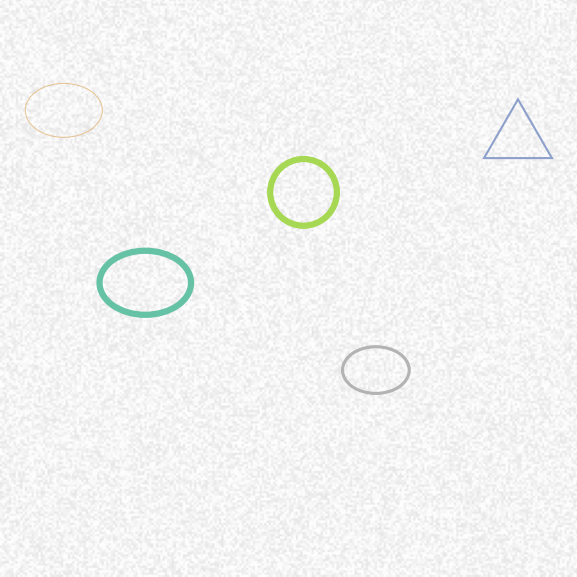[{"shape": "oval", "thickness": 3, "radius": 0.4, "center": [0.252, 0.509]}, {"shape": "triangle", "thickness": 1, "radius": 0.34, "center": [0.897, 0.759]}, {"shape": "circle", "thickness": 3, "radius": 0.29, "center": [0.526, 0.666]}, {"shape": "oval", "thickness": 0.5, "radius": 0.33, "center": [0.11, 0.808]}, {"shape": "oval", "thickness": 1.5, "radius": 0.29, "center": [0.651, 0.358]}]